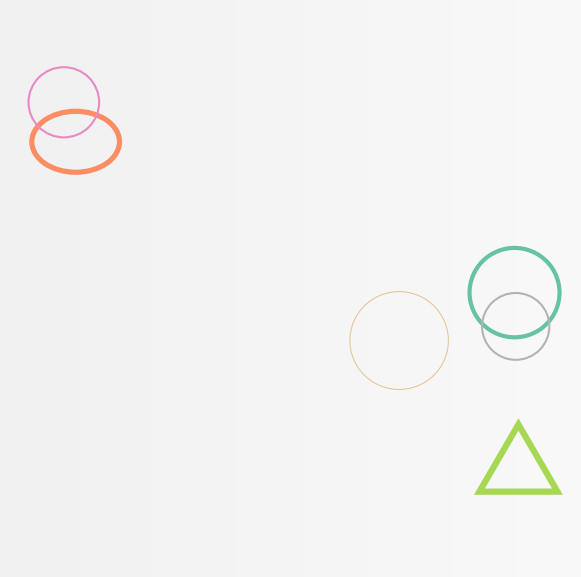[{"shape": "circle", "thickness": 2, "radius": 0.39, "center": [0.885, 0.492]}, {"shape": "oval", "thickness": 2.5, "radius": 0.38, "center": [0.13, 0.754]}, {"shape": "circle", "thickness": 1, "radius": 0.3, "center": [0.11, 0.822]}, {"shape": "triangle", "thickness": 3, "radius": 0.39, "center": [0.892, 0.187]}, {"shape": "circle", "thickness": 0.5, "radius": 0.42, "center": [0.687, 0.409]}, {"shape": "circle", "thickness": 1, "radius": 0.29, "center": [0.887, 0.434]}]